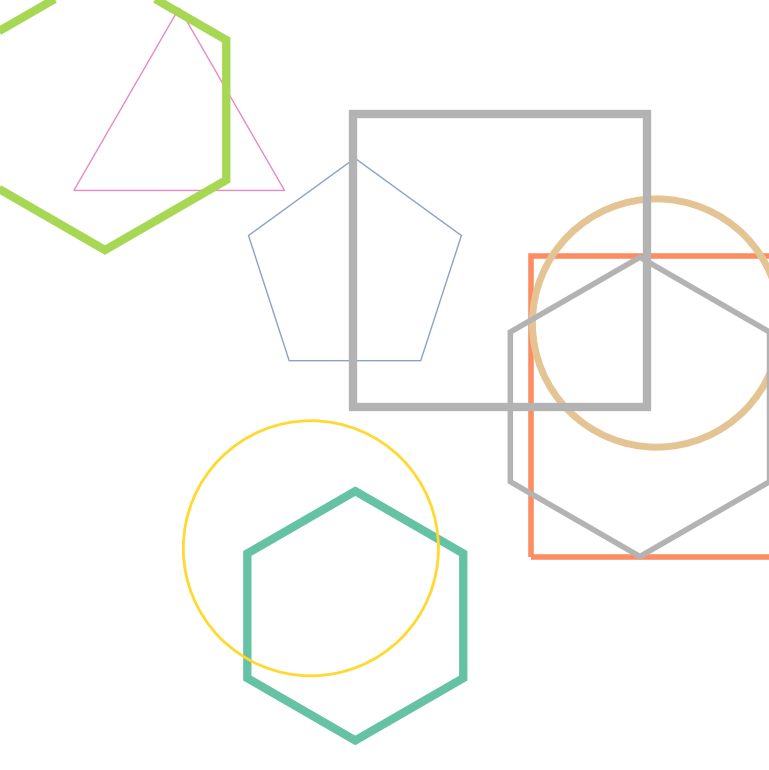[{"shape": "hexagon", "thickness": 3, "radius": 0.81, "center": [0.461, 0.2]}, {"shape": "square", "thickness": 2, "radius": 0.98, "center": [0.886, 0.473]}, {"shape": "pentagon", "thickness": 0.5, "radius": 0.73, "center": [0.461, 0.649]}, {"shape": "triangle", "thickness": 0.5, "radius": 0.79, "center": [0.233, 0.832]}, {"shape": "hexagon", "thickness": 3, "radius": 0.91, "center": [0.136, 0.857]}, {"shape": "circle", "thickness": 1, "radius": 0.83, "center": [0.404, 0.288]}, {"shape": "circle", "thickness": 2.5, "radius": 0.81, "center": [0.853, 0.58]}, {"shape": "hexagon", "thickness": 2, "radius": 0.97, "center": [0.831, 0.472]}, {"shape": "square", "thickness": 3, "radius": 0.95, "center": [0.649, 0.661]}]